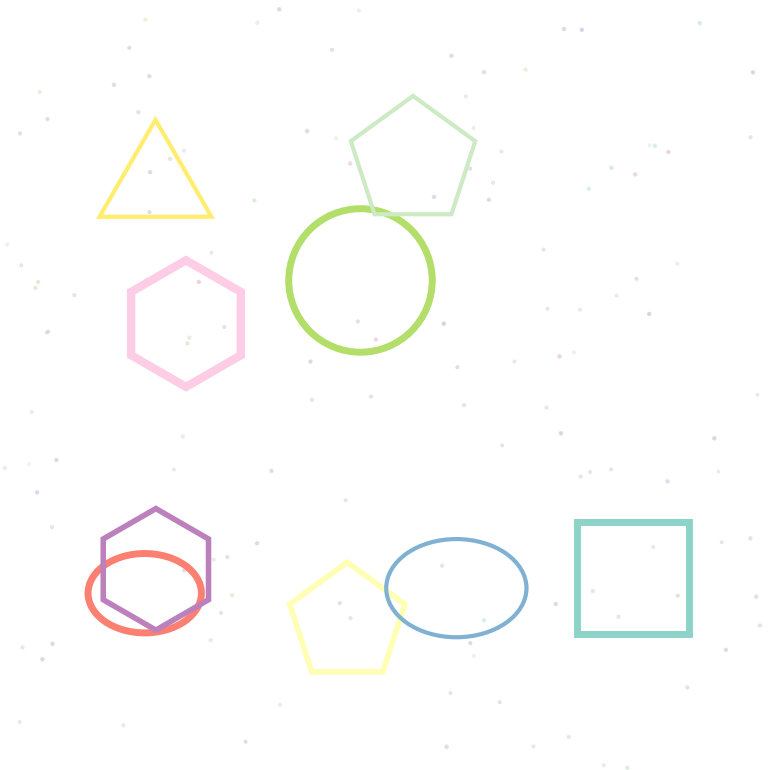[{"shape": "square", "thickness": 2.5, "radius": 0.36, "center": [0.822, 0.249]}, {"shape": "pentagon", "thickness": 2, "radius": 0.39, "center": [0.451, 0.191]}, {"shape": "oval", "thickness": 2.5, "radius": 0.37, "center": [0.188, 0.23]}, {"shape": "oval", "thickness": 1.5, "radius": 0.46, "center": [0.593, 0.236]}, {"shape": "circle", "thickness": 2.5, "radius": 0.47, "center": [0.468, 0.636]}, {"shape": "hexagon", "thickness": 3, "radius": 0.41, "center": [0.242, 0.58]}, {"shape": "hexagon", "thickness": 2, "radius": 0.39, "center": [0.202, 0.261]}, {"shape": "pentagon", "thickness": 1.5, "radius": 0.42, "center": [0.536, 0.79]}, {"shape": "triangle", "thickness": 1.5, "radius": 0.42, "center": [0.202, 0.761]}]